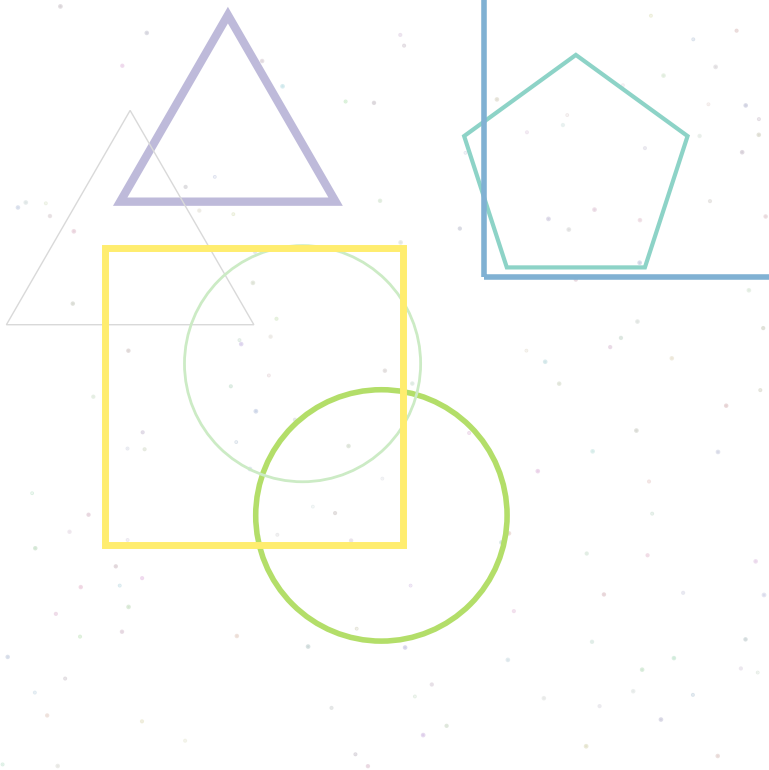[{"shape": "pentagon", "thickness": 1.5, "radius": 0.76, "center": [0.748, 0.776]}, {"shape": "triangle", "thickness": 3, "radius": 0.81, "center": [0.296, 0.819]}, {"shape": "square", "thickness": 2, "radius": 0.97, "center": [0.822, 0.833]}, {"shape": "circle", "thickness": 2, "radius": 0.82, "center": [0.495, 0.331]}, {"shape": "triangle", "thickness": 0.5, "radius": 0.93, "center": [0.169, 0.671]}, {"shape": "circle", "thickness": 1, "radius": 0.77, "center": [0.393, 0.528]}, {"shape": "square", "thickness": 2.5, "radius": 0.97, "center": [0.33, 0.485]}]